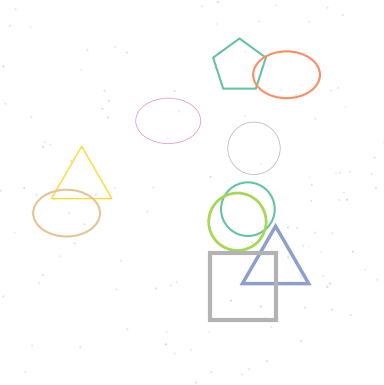[{"shape": "circle", "thickness": 1.5, "radius": 0.35, "center": [0.644, 0.457]}, {"shape": "pentagon", "thickness": 1.5, "radius": 0.36, "center": [0.622, 0.828]}, {"shape": "oval", "thickness": 1.5, "radius": 0.43, "center": [0.744, 0.806]}, {"shape": "triangle", "thickness": 2.5, "radius": 0.5, "center": [0.716, 0.313]}, {"shape": "oval", "thickness": 0.5, "radius": 0.42, "center": [0.437, 0.686]}, {"shape": "circle", "thickness": 2, "radius": 0.37, "center": [0.617, 0.424]}, {"shape": "triangle", "thickness": 1, "radius": 0.45, "center": [0.212, 0.529]}, {"shape": "oval", "thickness": 1.5, "radius": 0.43, "center": [0.173, 0.446]}, {"shape": "circle", "thickness": 0.5, "radius": 0.34, "center": [0.66, 0.615]}, {"shape": "square", "thickness": 3, "radius": 0.43, "center": [0.631, 0.256]}]